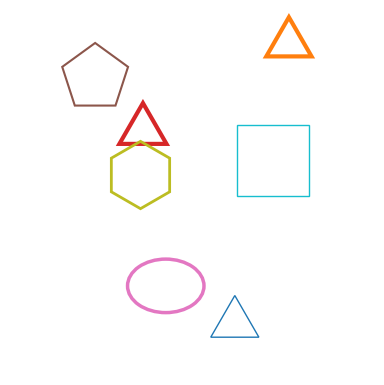[{"shape": "triangle", "thickness": 1, "radius": 0.36, "center": [0.61, 0.16]}, {"shape": "triangle", "thickness": 3, "radius": 0.34, "center": [0.75, 0.887]}, {"shape": "triangle", "thickness": 3, "radius": 0.35, "center": [0.371, 0.662]}, {"shape": "pentagon", "thickness": 1.5, "radius": 0.45, "center": [0.247, 0.799]}, {"shape": "oval", "thickness": 2.5, "radius": 0.5, "center": [0.431, 0.258]}, {"shape": "hexagon", "thickness": 2, "radius": 0.44, "center": [0.365, 0.545]}, {"shape": "square", "thickness": 1, "radius": 0.46, "center": [0.71, 0.584]}]